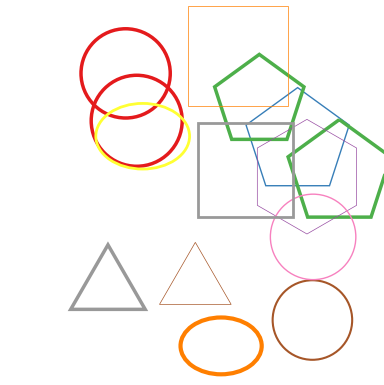[{"shape": "circle", "thickness": 2.5, "radius": 0.59, "center": [0.355, 0.686]}, {"shape": "circle", "thickness": 2.5, "radius": 0.58, "center": [0.326, 0.809]}, {"shape": "pentagon", "thickness": 1, "radius": 0.7, "center": [0.773, 0.632]}, {"shape": "pentagon", "thickness": 2.5, "radius": 0.61, "center": [0.674, 0.737]}, {"shape": "pentagon", "thickness": 2.5, "radius": 0.7, "center": [0.881, 0.549]}, {"shape": "hexagon", "thickness": 0.5, "radius": 0.74, "center": [0.797, 0.541]}, {"shape": "oval", "thickness": 3, "radius": 0.53, "center": [0.574, 0.102]}, {"shape": "square", "thickness": 0.5, "radius": 0.65, "center": [0.618, 0.855]}, {"shape": "oval", "thickness": 2, "radius": 0.61, "center": [0.371, 0.646]}, {"shape": "circle", "thickness": 1.5, "radius": 0.52, "center": [0.811, 0.169]}, {"shape": "triangle", "thickness": 0.5, "radius": 0.54, "center": [0.507, 0.263]}, {"shape": "circle", "thickness": 1, "radius": 0.55, "center": [0.813, 0.385]}, {"shape": "square", "thickness": 2, "radius": 0.61, "center": [0.637, 0.558]}, {"shape": "triangle", "thickness": 2.5, "radius": 0.56, "center": [0.28, 0.252]}]